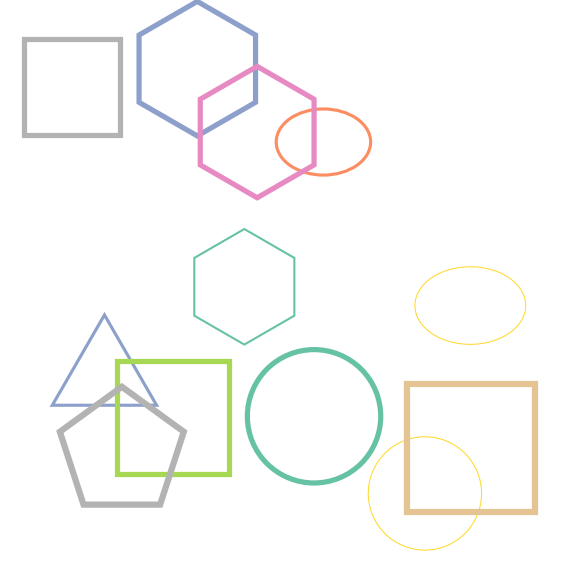[{"shape": "hexagon", "thickness": 1, "radius": 0.5, "center": [0.423, 0.503]}, {"shape": "circle", "thickness": 2.5, "radius": 0.58, "center": [0.544, 0.278]}, {"shape": "oval", "thickness": 1.5, "radius": 0.41, "center": [0.56, 0.753]}, {"shape": "hexagon", "thickness": 2.5, "radius": 0.58, "center": [0.342, 0.88]}, {"shape": "triangle", "thickness": 1.5, "radius": 0.52, "center": [0.181, 0.35]}, {"shape": "hexagon", "thickness": 2.5, "radius": 0.57, "center": [0.445, 0.77]}, {"shape": "square", "thickness": 2.5, "radius": 0.49, "center": [0.299, 0.276]}, {"shape": "circle", "thickness": 0.5, "radius": 0.49, "center": [0.736, 0.145]}, {"shape": "oval", "thickness": 0.5, "radius": 0.48, "center": [0.814, 0.47]}, {"shape": "square", "thickness": 3, "radius": 0.56, "center": [0.815, 0.223]}, {"shape": "pentagon", "thickness": 3, "radius": 0.56, "center": [0.211, 0.217]}, {"shape": "square", "thickness": 2.5, "radius": 0.42, "center": [0.125, 0.849]}]